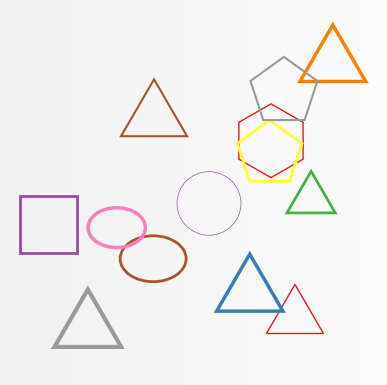[{"shape": "hexagon", "thickness": 1, "radius": 0.48, "center": [0.699, 0.634]}, {"shape": "triangle", "thickness": 1, "radius": 0.42, "center": [0.761, 0.176]}, {"shape": "triangle", "thickness": 2.5, "radius": 0.49, "center": [0.645, 0.241]}, {"shape": "triangle", "thickness": 2, "radius": 0.36, "center": [0.803, 0.483]}, {"shape": "square", "thickness": 2, "radius": 0.37, "center": [0.125, 0.417]}, {"shape": "circle", "thickness": 0.5, "radius": 0.41, "center": [0.539, 0.472]}, {"shape": "triangle", "thickness": 2.5, "radius": 0.49, "center": [0.859, 0.837]}, {"shape": "pentagon", "thickness": 2, "radius": 0.44, "center": [0.696, 0.6]}, {"shape": "triangle", "thickness": 1.5, "radius": 0.49, "center": [0.398, 0.695]}, {"shape": "oval", "thickness": 2, "radius": 0.43, "center": [0.395, 0.328]}, {"shape": "oval", "thickness": 2.5, "radius": 0.37, "center": [0.301, 0.409]}, {"shape": "pentagon", "thickness": 1.5, "radius": 0.45, "center": [0.733, 0.762]}, {"shape": "triangle", "thickness": 3, "radius": 0.5, "center": [0.227, 0.149]}]